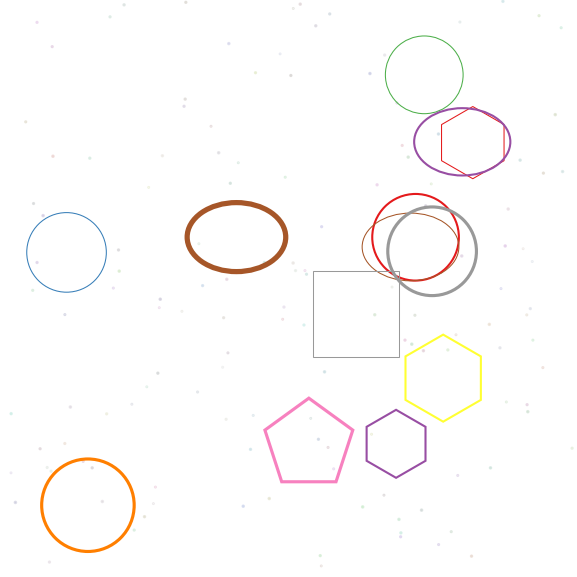[{"shape": "hexagon", "thickness": 0.5, "radius": 0.31, "center": [0.819, 0.752]}, {"shape": "circle", "thickness": 1, "radius": 0.37, "center": [0.72, 0.588]}, {"shape": "circle", "thickness": 0.5, "radius": 0.34, "center": [0.115, 0.562]}, {"shape": "circle", "thickness": 0.5, "radius": 0.34, "center": [0.735, 0.87]}, {"shape": "hexagon", "thickness": 1, "radius": 0.29, "center": [0.686, 0.231]}, {"shape": "oval", "thickness": 1, "radius": 0.42, "center": [0.8, 0.754]}, {"shape": "circle", "thickness": 1.5, "radius": 0.4, "center": [0.152, 0.124]}, {"shape": "hexagon", "thickness": 1, "radius": 0.38, "center": [0.767, 0.344]}, {"shape": "oval", "thickness": 0.5, "radius": 0.42, "center": [0.711, 0.571]}, {"shape": "oval", "thickness": 2.5, "radius": 0.43, "center": [0.409, 0.589]}, {"shape": "pentagon", "thickness": 1.5, "radius": 0.4, "center": [0.535, 0.23]}, {"shape": "square", "thickness": 0.5, "radius": 0.37, "center": [0.616, 0.456]}, {"shape": "circle", "thickness": 1.5, "radius": 0.38, "center": [0.748, 0.564]}]